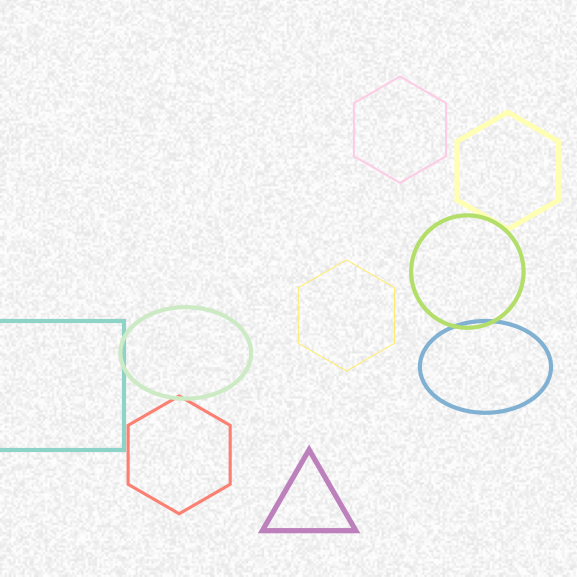[{"shape": "square", "thickness": 2, "radius": 0.55, "center": [0.104, 0.332]}, {"shape": "hexagon", "thickness": 2.5, "radius": 0.51, "center": [0.879, 0.703]}, {"shape": "hexagon", "thickness": 1.5, "radius": 0.51, "center": [0.31, 0.212]}, {"shape": "oval", "thickness": 2, "radius": 0.57, "center": [0.841, 0.364]}, {"shape": "circle", "thickness": 2, "radius": 0.49, "center": [0.809, 0.529]}, {"shape": "hexagon", "thickness": 1, "radius": 0.46, "center": [0.693, 0.775]}, {"shape": "triangle", "thickness": 2.5, "radius": 0.47, "center": [0.535, 0.127]}, {"shape": "oval", "thickness": 2, "radius": 0.57, "center": [0.322, 0.388]}, {"shape": "hexagon", "thickness": 0.5, "radius": 0.48, "center": [0.6, 0.453]}]